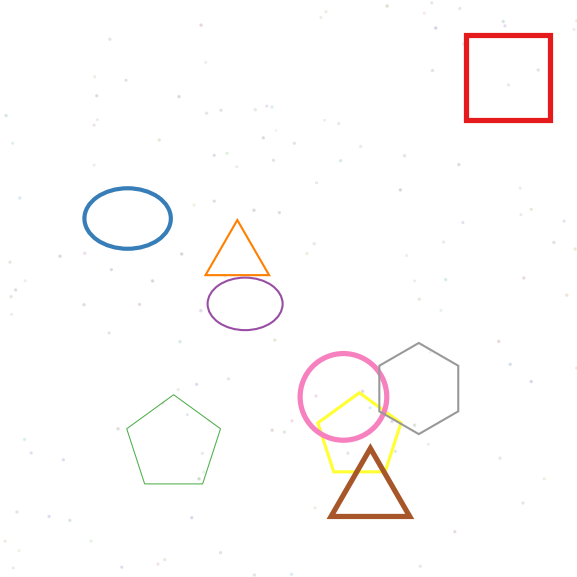[{"shape": "square", "thickness": 2.5, "radius": 0.37, "center": [0.88, 0.865]}, {"shape": "oval", "thickness": 2, "radius": 0.37, "center": [0.221, 0.621]}, {"shape": "pentagon", "thickness": 0.5, "radius": 0.43, "center": [0.301, 0.23]}, {"shape": "oval", "thickness": 1, "radius": 0.32, "center": [0.424, 0.473]}, {"shape": "triangle", "thickness": 1, "radius": 0.32, "center": [0.411, 0.554]}, {"shape": "pentagon", "thickness": 1.5, "radius": 0.38, "center": [0.622, 0.243]}, {"shape": "triangle", "thickness": 2.5, "radius": 0.39, "center": [0.641, 0.144]}, {"shape": "circle", "thickness": 2.5, "radius": 0.38, "center": [0.595, 0.312]}, {"shape": "hexagon", "thickness": 1, "radius": 0.39, "center": [0.725, 0.326]}]